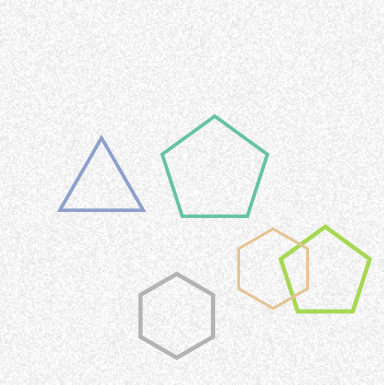[{"shape": "pentagon", "thickness": 2.5, "radius": 0.72, "center": [0.558, 0.555]}, {"shape": "triangle", "thickness": 2.5, "radius": 0.63, "center": [0.264, 0.517]}, {"shape": "pentagon", "thickness": 3, "radius": 0.61, "center": [0.845, 0.289]}, {"shape": "hexagon", "thickness": 2, "radius": 0.52, "center": [0.709, 0.302]}, {"shape": "hexagon", "thickness": 3, "radius": 0.54, "center": [0.459, 0.18]}]